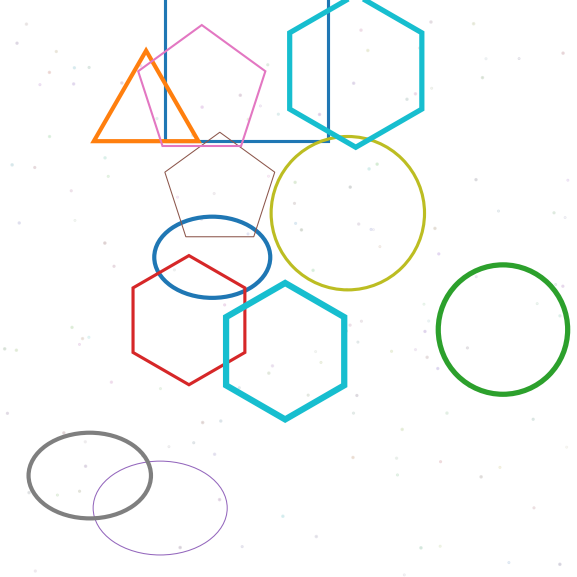[{"shape": "oval", "thickness": 2, "radius": 0.5, "center": [0.368, 0.554]}, {"shape": "square", "thickness": 1.5, "radius": 0.7, "center": [0.427, 0.896]}, {"shape": "triangle", "thickness": 2, "radius": 0.52, "center": [0.253, 0.807]}, {"shape": "circle", "thickness": 2.5, "radius": 0.56, "center": [0.871, 0.428]}, {"shape": "hexagon", "thickness": 1.5, "radius": 0.56, "center": [0.327, 0.445]}, {"shape": "oval", "thickness": 0.5, "radius": 0.58, "center": [0.277, 0.119]}, {"shape": "pentagon", "thickness": 0.5, "radius": 0.5, "center": [0.381, 0.67]}, {"shape": "pentagon", "thickness": 1, "radius": 0.58, "center": [0.349, 0.84]}, {"shape": "oval", "thickness": 2, "radius": 0.53, "center": [0.155, 0.176]}, {"shape": "circle", "thickness": 1.5, "radius": 0.66, "center": [0.602, 0.63]}, {"shape": "hexagon", "thickness": 2.5, "radius": 0.66, "center": [0.616, 0.876]}, {"shape": "hexagon", "thickness": 3, "radius": 0.59, "center": [0.494, 0.391]}]